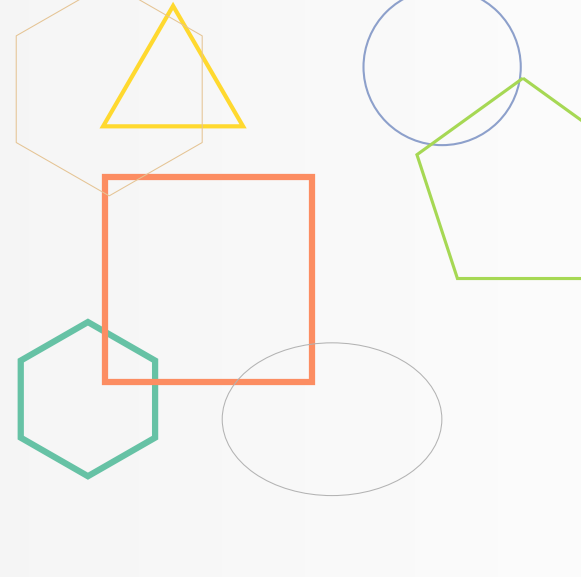[{"shape": "hexagon", "thickness": 3, "radius": 0.67, "center": [0.151, 0.308]}, {"shape": "square", "thickness": 3, "radius": 0.89, "center": [0.359, 0.516]}, {"shape": "circle", "thickness": 1, "radius": 0.68, "center": [0.761, 0.883]}, {"shape": "pentagon", "thickness": 1.5, "radius": 0.96, "center": [0.9, 0.672]}, {"shape": "triangle", "thickness": 2, "radius": 0.7, "center": [0.298, 0.85]}, {"shape": "hexagon", "thickness": 0.5, "radius": 0.92, "center": [0.188, 0.845]}, {"shape": "oval", "thickness": 0.5, "radius": 0.94, "center": [0.571, 0.273]}]